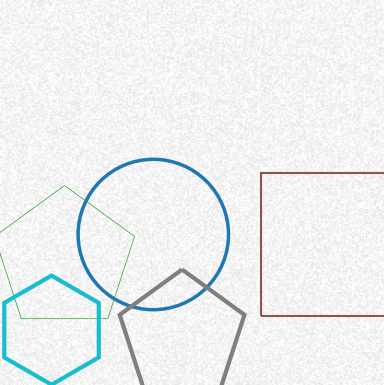[{"shape": "circle", "thickness": 2.5, "radius": 0.98, "center": [0.398, 0.391]}, {"shape": "pentagon", "thickness": 0.5, "radius": 0.96, "center": [0.168, 0.327]}, {"shape": "square", "thickness": 1.5, "radius": 0.93, "center": [0.863, 0.365]}, {"shape": "pentagon", "thickness": 3, "radius": 0.85, "center": [0.473, 0.13]}, {"shape": "hexagon", "thickness": 3, "radius": 0.71, "center": [0.134, 0.142]}]